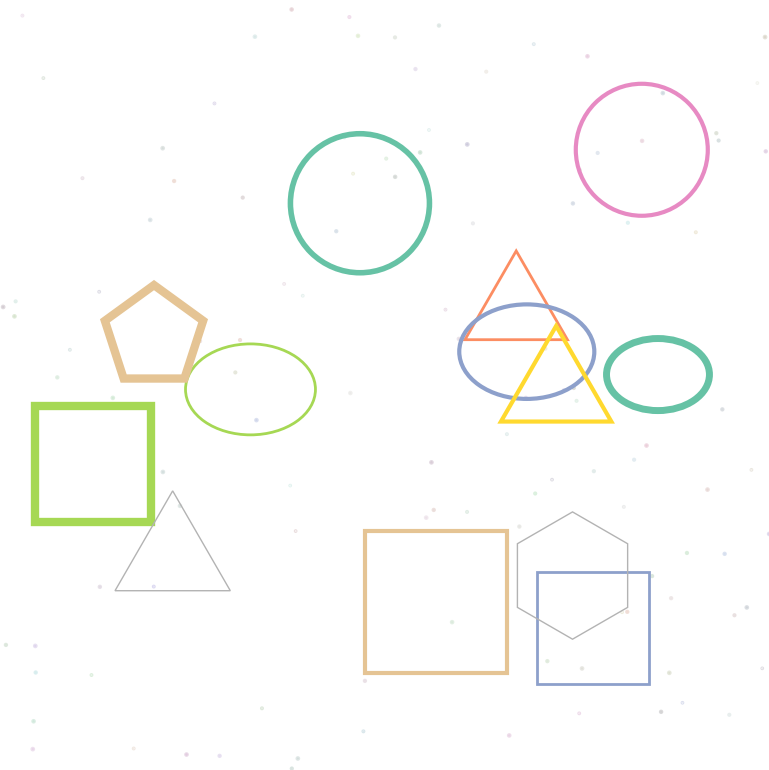[{"shape": "oval", "thickness": 2.5, "radius": 0.33, "center": [0.855, 0.514]}, {"shape": "circle", "thickness": 2, "radius": 0.45, "center": [0.467, 0.736]}, {"shape": "triangle", "thickness": 1, "radius": 0.38, "center": [0.67, 0.597]}, {"shape": "oval", "thickness": 1.5, "radius": 0.44, "center": [0.684, 0.543]}, {"shape": "square", "thickness": 1, "radius": 0.36, "center": [0.77, 0.185]}, {"shape": "circle", "thickness": 1.5, "radius": 0.43, "center": [0.833, 0.805]}, {"shape": "square", "thickness": 3, "radius": 0.38, "center": [0.121, 0.397]}, {"shape": "oval", "thickness": 1, "radius": 0.42, "center": [0.325, 0.494]}, {"shape": "triangle", "thickness": 1.5, "radius": 0.41, "center": [0.722, 0.494]}, {"shape": "square", "thickness": 1.5, "radius": 0.46, "center": [0.567, 0.218]}, {"shape": "pentagon", "thickness": 3, "radius": 0.34, "center": [0.2, 0.563]}, {"shape": "triangle", "thickness": 0.5, "radius": 0.43, "center": [0.224, 0.276]}, {"shape": "hexagon", "thickness": 0.5, "radius": 0.41, "center": [0.744, 0.253]}]